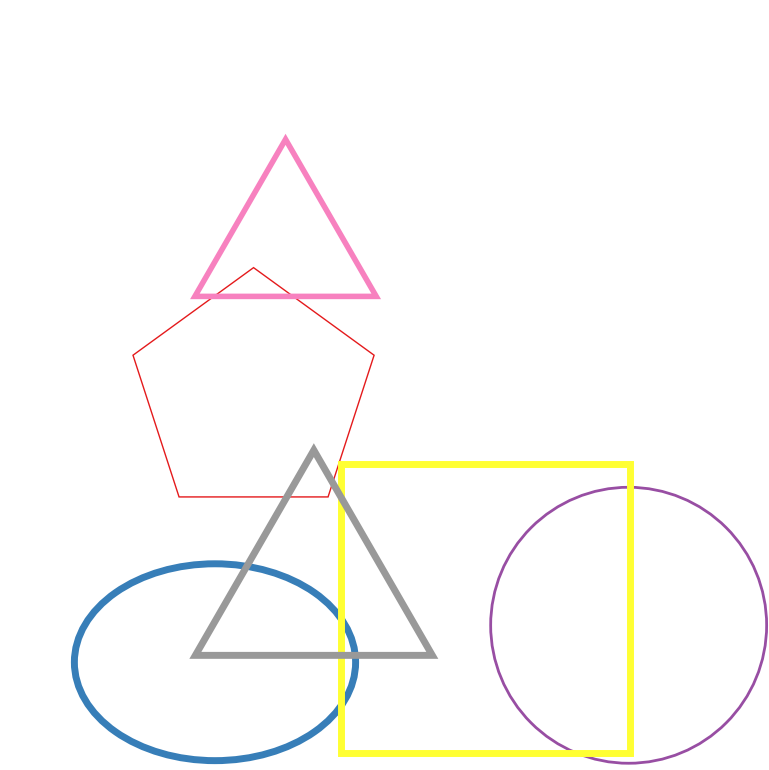[{"shape": "pentagon", "thickness": 0.5, "radius": 0.82, "center": [0.329, 0.488]}, {"shape": "oval", "thickness": 2.5, "radius": 0.91, "center": [0.279, 0.14]}, {"shape": "circle", "thickness": 1, "radius": 0.9, "center": [0.816, 0.188]}, {"shape": "square", "thickness": 2.5, "radius": 0.94, "center": [0.63, 0.21]}, {"shape": "triangle", "thickness": 2, "radius": 0.68, "center": [0.371, 0.683]}, {"shape": "triangle", "thickness": 2.5, "radius": 0.89, "center": [0.408, 0.238]}]